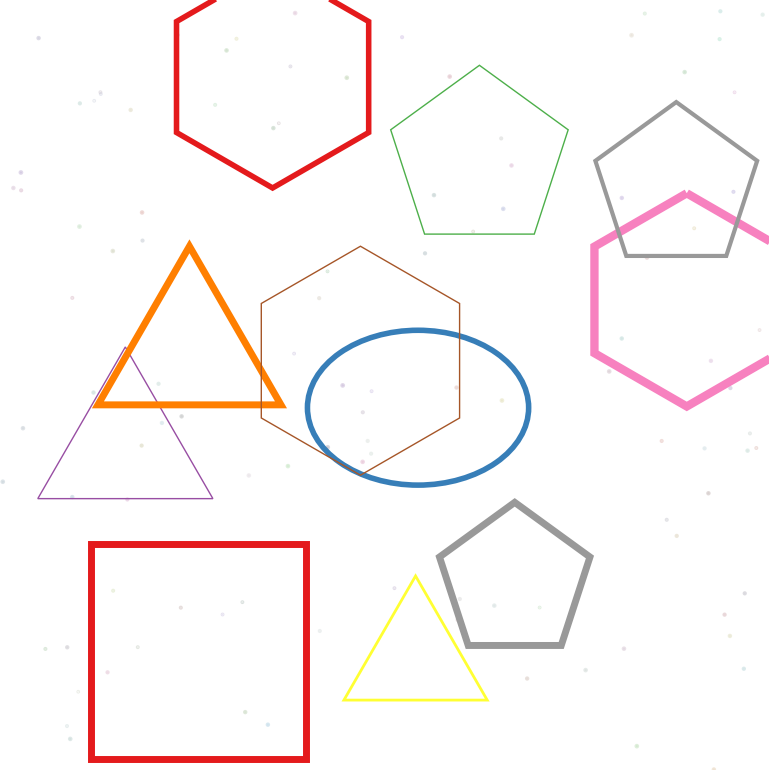[{"shape": "hexagon", "thickness": 2, "radius": 0.72, "center": [0.354, 0.9]}, {"shape": "square", "thickness": 2.5, "radius": 0.7, "center": [0.258, 0.154]}, {"shape": "oval", "thickness": 2, "radius": 0.72, "center": [0.543, 0.471]}, {"shape": "pentagon", "thickness": 0.5, "radius": 0.61, "center": [0.623, 0.794]}, {"shape": "triangle", "thickness": 0.5, "radius": 0.66, "center": [0.163, 0.418]}, {"shape": "triangle", "thickness": 2.5, "radius": 0.69, "center": [0.246, 0.543]}, {"shape": "triangle", "thickness": 1, "radius": 0.54, "center": [0.54, 0.145]}, {"shape": "hexagon", "thickness": 0.5, "radius": 0.74, "center": [0.468, 0.532]}, {"shape": "hexagon", "thickness": 3, "radius": 0.69, "center": [0.892, 0.611]}, {"shape": "pentagon", "thickness": 1.5, "radius": 0.55, "center": [0.878, 0.757]}, {"shape": "pentagon", "thickness": 2.5, "radius": 0.51, "center": [0.668, 0.245]}]